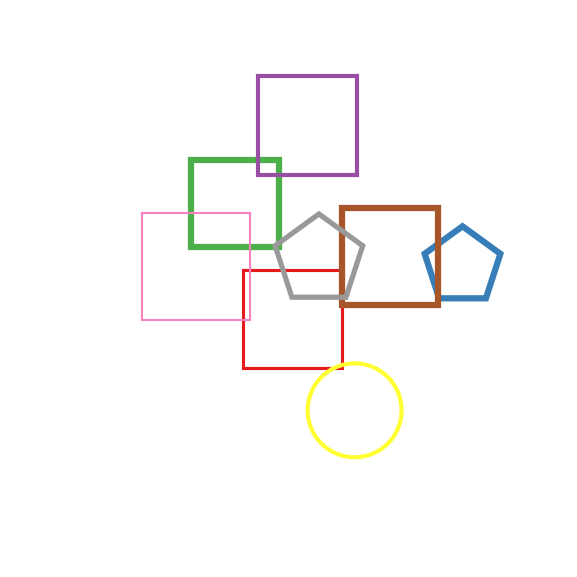[{"shape": "square", "thickness": 1.5, "radius": 0.43, "center": [0.507, 0.447]}, {"shape": "pentagon", "thickness": 3, "radius": 0.34, "center": [0.801, 0.538]}, {"shape": "square", "thickness": 3, "radius": 0.38, "center": [0.407, 0.647]}, {"shape": "square", "thickness": 2, "radius": 0.43, "center": [0.532, 0.781]}, {"shape": "circle", "thickness": 2, "radius": 0.41, "center": [0.614, 0.289]}, {"shape": "square", "thickness": 3, "radius": 0.42, "center": [0.675, 0.555]}, {"shape": "square", "thickness": 1, "radius": 0.47, "center": [0.34, 0.538]}, {"shape": "pentagon", "thickness": 2.5, "radius": 0.4, "center": [0.552, 0.549]}]